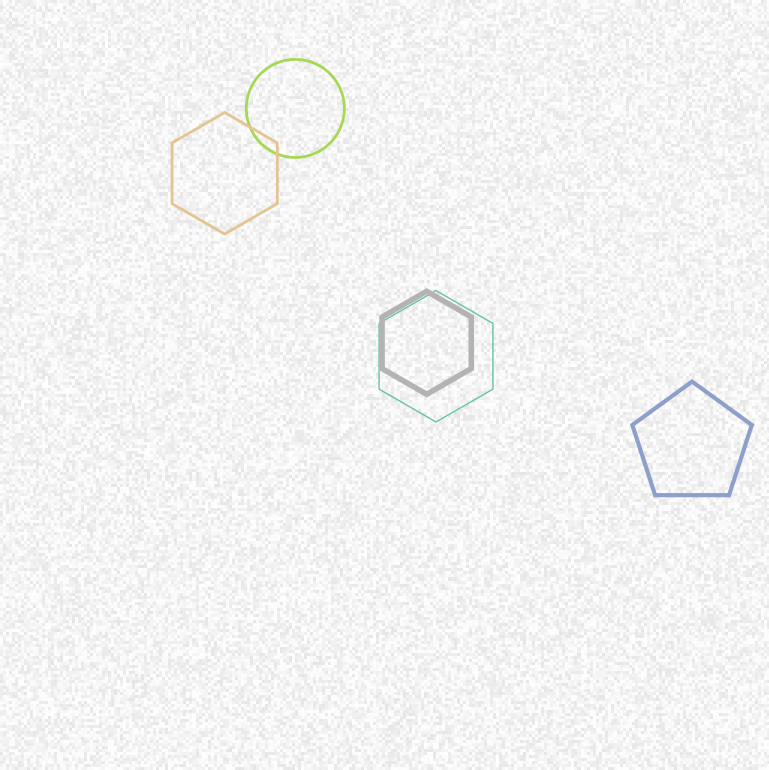[{"shape": "hexagon", "thickness": 0.5, "radius": 0.43, "center": [0.566, 0.537]}, {"shape": "pentagon", "thickness": 1.5, "radius": 0.41, "center": [0.899, 0.423]}, {"shape": "circle", "thickness": 1, "radius": 0.32, "center": [0.384, 0.859]}, {"shape": "hexagon", "thickness": 1, "radius": 0.39, "center": [0.292, 0.775]}, {"shape": "hexagon", "thickness": 2, "radius": 0.33, "center": [0.554, 0.555]}]